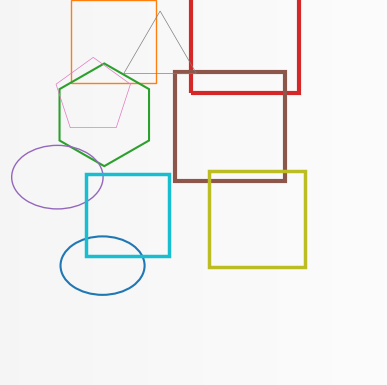[{"shape": "oval", "thickness": 1.5, "radius": 0.54, "center": [0.265, 0.31]}, {"shape": "square", "thickness": 1, "radius": 0.54, "center": [0.293, 0.892]}, {"shape": "hexagon", "thickness": 1.5, "radius": 0.67, "center": [0.269, 0.702]}, {"shape": "square", "thickness": 3, "radius": 0.69, "center": [0.632, 0.898]}, {"shape": "oval", "thickness": 1, "radius": 0.59, "center": [0.148, 0.54]}, {"shape": "square", "thickness": 3, "radius": 0.71, "center": [0.593, 0.671]}, {"shape": "pentagon", "thickness": 0.5, "radius": 0.5, "center": [0.241, 0.75]}, {"shape": "triangle", "thickness": 0.5, "radius": 0.54, "center": [0.413, 0.863]}, {"shape": "square", "thickness": 2.5, "radius": 0.62, "center": [0.662, 0.431]}, {"shape": "square", "thickness": 2.5, "radius": 0.53, "center": [0.329, 0.441]}]